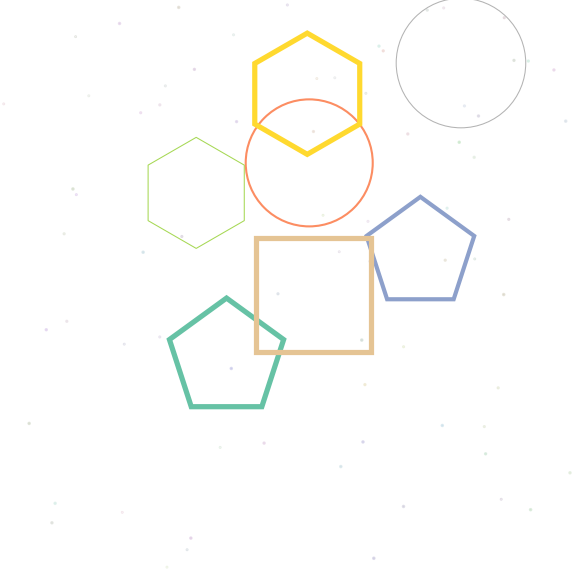[{"shape": "pentagon", "thickness": 2.5, "radius": 0.52, "center": [0.392, 0.379]}, {"shape": "circle", "thickness": 1, "radius": 0.55, "center": [0.535, 0.717]}, {"shape": "pentagon", "thickness": 2, "radius": 0.49, "center": [0.728, 0.56]}, {"shape": "hexagon", "thickness": 0.5, "radius": 0.48, "center": [0.34, 0.665]}, {"shape": "hexagon", "thickness": 2.5, "radius": 0.52, "center": [0.532, 0.837]}, {"shape": "square", "thickness": 2.5, "radius": 0.5, "center": [0.543, 0.488]}, {"shape": "circle", "thickness": 0.5, "radius": 0.56, "center": [0.798, 0.89]}]